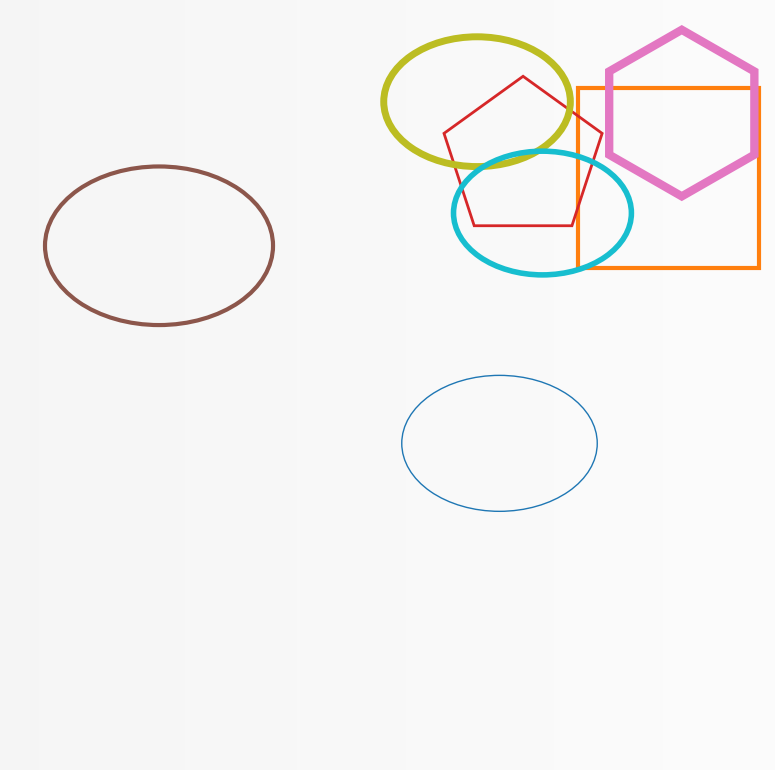[{"shape": "oval", "thickness": 0.5, "radius": 0.63, "center": [0.645, 0.424]}, {"shape": "square", "thickness": 1.5, "radius": 0.58, "center": [0.863, 0.769]}, {"shape": "pentagon", "thickness": 1, "radius": 0.54, "center": [0.675, 0.794]}, {"shape": "oval", "thickness": 1.5, "radius": 0.74, "center": [0.205, 0.681]}, {"shape": "hexagon", "thickness": 3, "radius": 0.54, "center": [0.88, 0.853]}, {"shape": "oval", "thickness": 2.5, "radius": 0.6, "center": [0.616, 0.868]}, {"shape": "oval", "thickness": 2, "radius": 0.57, "center": [0.7, 0.723]}]